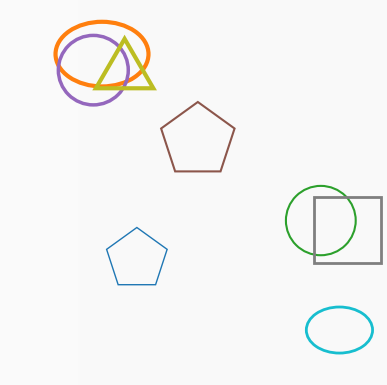[{"shape": "pentagon", "thickness": 1, "radius": 0.41, "center": [0.353, 0.327]}, {"shape": "oval", "thickness": 3, "radius": 0.6, "center": [0.263, 0.859]}, {"shape": "circle", "thickness": 1.5, "radius": 0.45, "center": [0.828, 0.427]}, {"shape": "circle", "thickness": 2.5, "radius": 0.45, "center": [0.241, 0.818]}, {"shape": "pentagon", "thickness": 1.5, "radius": 0.5, "center": [0.511, 0.635]}, {"shape": "square", "thickness": 2, "radius": 0.43, "center": [0.897, 0.402]}, {"shape": "triangle", "thickness": 3, "radius": 0.43, "center": [0.322, 0.814]}, {"shape": "oval", "thickness": 2, "radius": 0.43, "center": [0.876, 0.143]}]